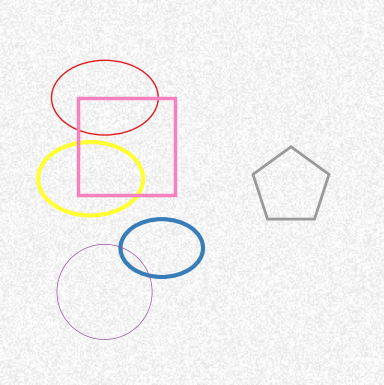[{"shape": "oval", "thickness": 1, "radius": 0.69, "center": [0.272, 0.746]}, {"shape": "oval", "thickness": 3, "radius": 0.54, "center": [0.42, 0.356]}, {"shape": "circle", "thickness": 0.5, "radius": 0.62, "center": [0.272, 0.242]}, {"shape": "oval", "thickness": 3, "radius": 0.68, "center": [0.235, 0.536]}, {"shape": "square", "thickness": 2.5, "radius": 0.63, "center": [0.328, 0.62]}, {"shape": "pentagon", "thickness": 2, "radius": 0.52, "center": [0.756, 0.515]}]